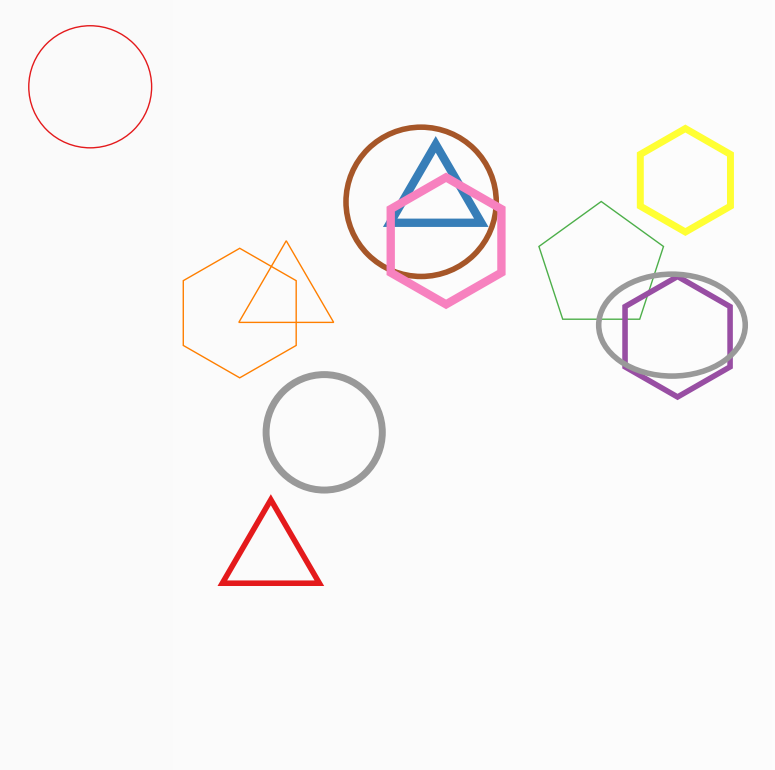[{"shape": "triangle", "thickness": 2, "radius": 0.36, "center": [0.349, 0.279]}, {"shape": "circle", "thickness": 0.5, "radius": 0.4, "center": [0.116, 0.887]}, {"shape": "triangle", "thickness": 3, "radius": 0.34, "center": [0.562, 0.745]}, {"shape": "pentagon", "thickness": 0.5, "radius": 0.42, "center": [0.776, 0.654]}, {"shape": "hexagon", "thickness": 2, "radius": 0.39, "center": [0.874, 0.563]}, {"shape": "triangle", "thickness": 0.5, "radius": 0.35, "center": [0.369, 0.617]}, {"shape": "hexagon", "thickness": 0.5, "radius": 0.42, "center": [0.309, 0.593]}, {"shape": "hexagon", "thickness": 2.5, "radius": 0.34, "center": [0.884, 0.766]}, {"shape": "circle", "thickness": 2, "radius": 0.48, "center": [0.543, 0.738]}, {"shape": "hexagon", "thickness": 3, "radius": 0.41, "center": [0.576, 0.687]}, {"shape": "circle", "thickness": 2.5, "radius": 0.37, "center": [0.418, 0.439]}, {"shape": "oval", "thickness": 2, "radius": 0.47, "center": [0.867, 0.578]}]